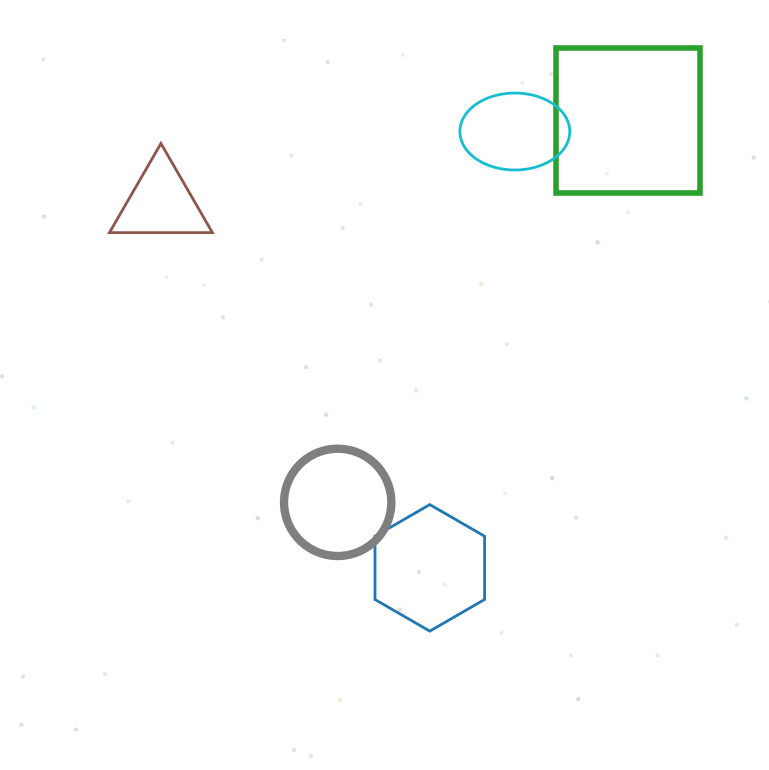[{"shape": "hexagon", "thickness": 1, "radius": 0.41, "center": [0.558, 0.263]}, {"shape": "square", "thickness": 2, "radius": 0.47, "center": [0.815, 0.843]}, {"shape": "triangle", "thickness": 1, "radius": 0.39, "center": [0.209, 0.736]}, {"shape": "circle", "thickness": 3, "radius": 0.35, "center": [0.439, 0.348]}, {"shape": "oval", "thickness": 1, "radius": 0.36, "center": [0.669, 0.829]}]